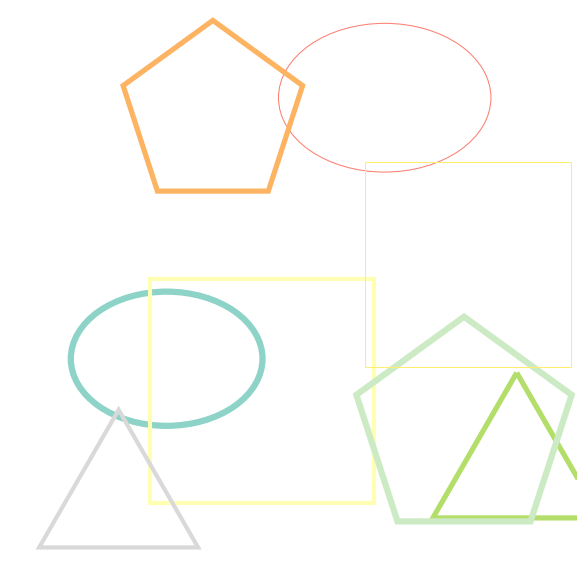[{"shape": "oval", "thickness": 3, "radius": 0.83, "center": [0.289, 0.378]}, {"shape": "square", "thickness": 2, "radius": 0.97, "center": [0.453, 0.322]}, {"shape": "oval", "thickness": 0.5, "radius": 0.92, "center": [0.666, 0.83]}, {"shape": "pentagon", "thickness": 2.5, "radius": 0.82, "center": [0.369, 0.8]}, {"shape": "triangle", "thickness": 2.5, "radius": 0.84, "center": [0.895, 0.186]}, {"shape": "triangle", "thickness": 2, "radius": 0.79, "center": [0.205, 0.131]}, {"shape": "pentagon", "thickness": 3, "radius": 0.98, "center": [0.804, 0.255]}, {"shape": "square", "thickness": 0.5, "radius": 0.89, "center": [0.81, 0.542]}]